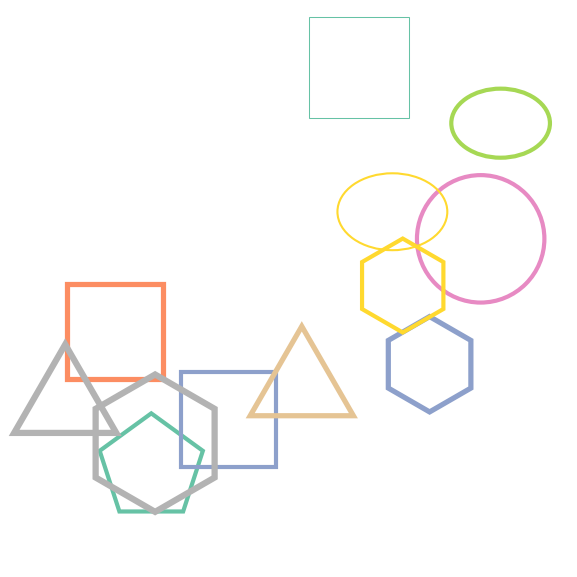[{"shape": "pentagon", "thickness": 2, "radius": 0.47, "center": [0.262, 0.189]}, {"shape": "square", "thickness": 0.5, "radius": 0.43, "center": [0.622, 0.882]}, {"shape": "square", "thickness": 2.5, "radius": 0.41, "center": [0.2, 0.425]}, {"shape": "square", "thickness": 2, "radius": 0.41, "center": [0.396, 0.273]}, {"shape": "hexagon", "thickness": 2.5, "radius": 0.41, "center": [0.744, 0.368]}, {"shape": "circle", "thickness": 2, "radius": 0.55, "center": [0.832, 0.586]}, {"shape": "oval", "thickness": 2, "radius": 0.43, "center": [0.867, 0.786]}, {"shape": "hexagon", "thickness": 2, "radius": 0.41, "center": [0.697, 0.505]}, {"shape": "oval", "thickness": 1, "radius": 0.48, "center": [0.679, 0.632]}, {"shape": "triangle", "thickness": 2.5, "radius": 0.52, "center": [0.523, 0.331]}, {"shape": "hexagon", "thickness": 3, "radius": 0.59, "center": [0.269, 0.232]}, {"shape": "triangle", "thickness": 3, "radius": 0.51, "center": [0.113, 0.301]}]